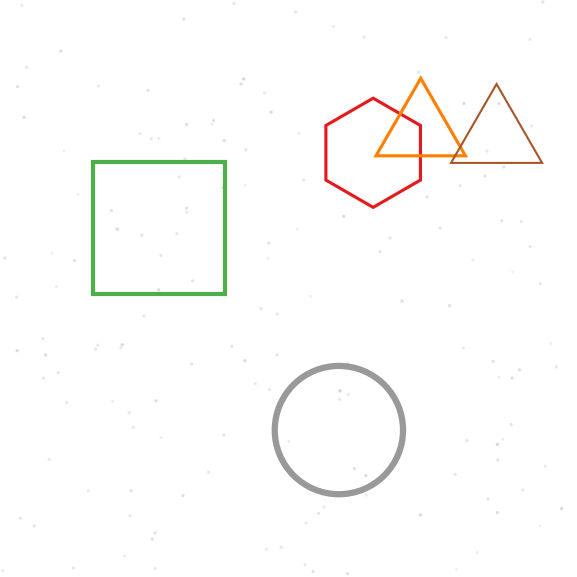[{"shape": "hexagon", "thickness": 1.5, "radius": 0.47, "center": [0.646, 0.735]}, {"shape": "square", "thickness": 2, "radius": 0.57, "center": [0.276, 0.604]}, {"shape": "triangle", "thickness": 1.5, "radius": 0.45, "center": [0.729, 0.774]}, {"shape": "triangle", "thickness": 1, "radius": 0.46, "center": [0.86, 0.763]}, {"shape": "circle", "thickness": 3, "radius": 0.56, "center": [0.587, 0.254]}]